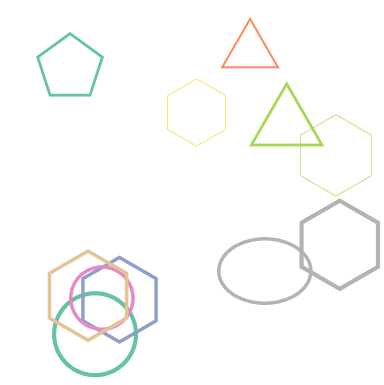[{"shape": "pentagon", "thickness": 2, "radius": 0.44, "center": [0.182, 0.824]}, {"shape": "circle", "thickness": 3, "radius": 0.53, "center": [0.247, 0.132]}, {"shape": "triangle", "thickness": 1.5, "radius": 0.42, "center": [0.65, 0.867]}, {"shape": "hexagon", "thickness": 2.5, "radius": 0.55, "center": [0.31, 0.222]}, {"shape": "circle", "thickness": 2.5, "radius": 0.4, "center": [0.265, 0.226]}, {"shape": "hexagon", "thickness": 0.5, "radius": 0.53, "center": [0.873, 0.596]}, {"shape": "triangle", "thickness": 2, "radius": 0.53, "center": [0.745, 0.676]}, {"shape": "hexagon", "thickness": 0.5, "radius": 0.44, "center": [0.511, 0.708]}, {"shape": "hexagon", "thickness": 2.5, "radius": 0.58, "center": [0.229, 0.232]}, {"shape": "oval", "thickness": 2.5, "radius": 0.6, "center": [0.688, 0.296]}, {"shape": "hexagon", "thickness": 3, "radius": 0.57, "center": [0.883, 0.364]}]